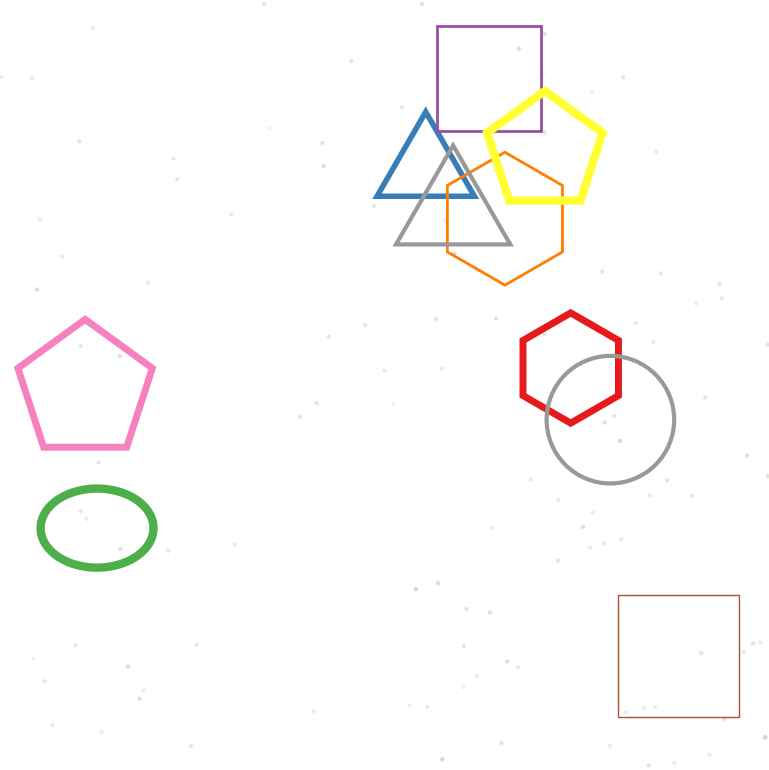[{"shape": "hexagon", "thickness": 2.5, "radius": 0.36, "center": [0.741, 0.522]}, {"shape": "triangle", "thickness": 2, "radius": 0.36, "center": [0.553, 0.782]}, {"shape": "oval", "thickness": 3, "radius": 0.37, "center": [0.126, 0.314]}, {"shape": "square", "thickness": 1, "radius": 0.34, "center": [0.635, 0.898]}, {"shape": "hexagon", "thickness": 1, "radius": 0.43, "center": [0.656, 0.716]}, {"shape": "pentagon", "thickness": 3, "radius": 0.39, "center": [0.708, 0.803]}, {"shape": "square", "thickness": 0.5, "radius": 0.39, "center": [0.881, 0.148]}, {"shape": "pentagon", "thickness": 2.5, "radius": 0.46, "center": [0.111, 0.493]}, {"shape": "triangle", "thickness": 1.5, "radius": 0.43, "center": [0.588, 0.725]}, {"shape": "circle", "thickness": 1.5, "radius": 0.41, "center": [0.793, 0.455]}]